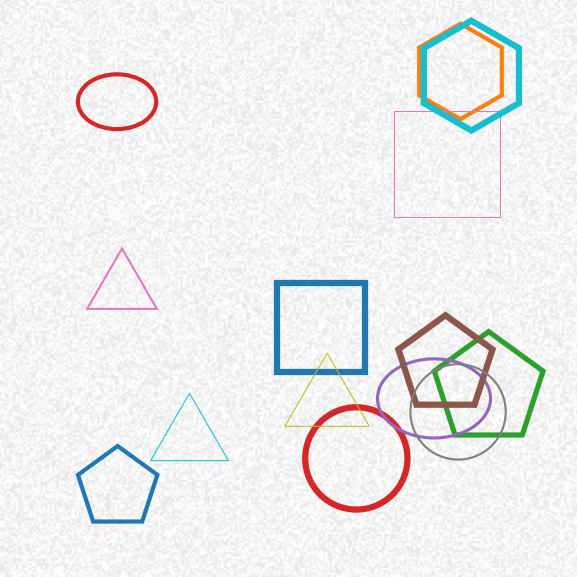[{"shape": "square", "thickness": 3, "radius": 0.39, "center": [0.556, 0.433]}, {"shape": "pentagon", "thickness": 2, "radius": 0.36, "center": [0.204, 0.154]}, {"shape": "hexagon", "thickness": 2, "radius": 0.41, "center": [0.797, 0.875]}, {"shape": "pentagon", "thickness": 2.5, "radius": 0.49, "center": [0.846, 0.326]}, {"shape": "oval", "thickness": 2, "radius": 0.34, "center": [0.203, 0.823]}, {"shape": "circle", "thickness": 3, "radius": 0.44, "center": [0.617, 0.205]}, {"shape": "oval", "thickness": 1.5, "radius": 0.49, "center": [0.752, 0.309]}, {"shape": "pentagon", "thickness": 3, "radius": 0.43, "center": [0.771, 0.368]}, {"shape": "triangle", "thickness": 1, "radius": 0.35, "center": [0.211, 0.499]}, {"shape": "square", "thickness": 0.5, "radius": 0.46, "center": [0.774, 0.715]}, {"shape": "circle", "thickness": 1, "radius": 0.41, "center": [0.793, 0.286]}, {"shape": "triangle", "thickness": 0.5, "radius": 0.42, "center": [0.566, 0.303]}, {"shape": "triangle", "thickness": 0.5, "radius": 0.39, "center": [0.328, 0.24]}, {"shape": "hexagon", "thickness": 3, "radius": 0.48, "center": [0.816, 0.868]}]